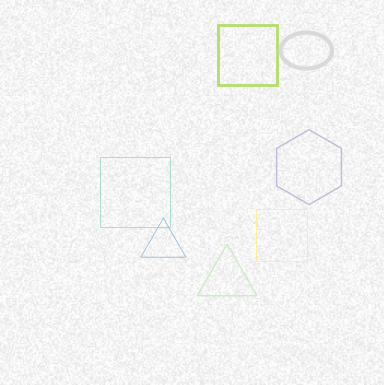[{"shape": "square", "thickness": 0.5, "radius": 0.46, "center": [0.35, 0.501]}, {"shape": "hexagon", "thickness": 1, "radius": 0.49, "center": [0.803, 0.566]}, {"shape": "triangle", "thickness": 0.5, "radius": 0.34, "center": [0.424, 0.366]}, {"shape": "square", "thickness": 2, "radius": 0.39, "center": [0.643, 0.857]}, {"shape": "oval", "thickness": 3, "radius": 0.33, "center": [0.796, 0.869]}, {"shape": "triangle", "thickness": 1, "radius": 0.45, "center": [0.59, 0.277]}, {"shape": "square", "thickness": 0.5, "radius": 0.34, "center": [0.731, 0.389]}]